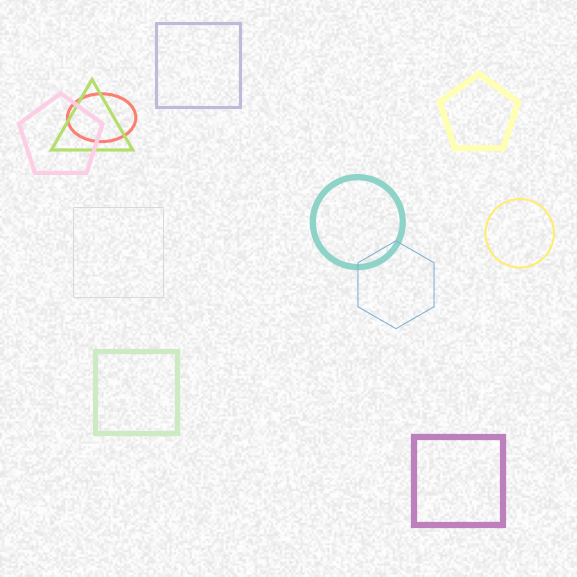[{"shape": "circle", "thickness": 3, "radius": 0.39, "center": [0.62, 0.615]}, {"shape": "pentagon", "thickness": 3, "radius": 0.36, "center": [0.829, 0.8]}, {"shape": "square", "thickness": 1.5, "radius": 0.36, "center": [0.343, 0.886]}, {"shape": "oval", "thickness": 1.5, "radius": 0.3, "center": [0.176, 0.795]}, {"shape": "hexagon", "thickness": 0.5, "radius": 0.38, "center": [0.686, 0.506]}, {"shape": "triangle", "thickness": 1.5, "radius": 0.41, "center": [0.159, 0.78]}, {"shape": "pentagon", "thickness": 2, "radius": 0.38, "center": [0.105, 0.761]}, {"shape": "square", "thickness": 0.5, "radius": 0.39, "center": [0.205, 0.562]}, {"shape": "square", "thickness": 3, "radius": 0.39, "center": [0.794, 0.166]}, {"shape": "square", "thickness": 2.5, "radius": 0.36, "center": [0.235, 0.32]}, {"shape": "circle", "thickness": 1, "radius": 0.3, "center": [0.9, 0.595]}]